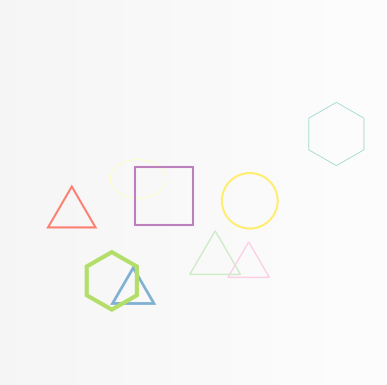[{"shape": "hexagon", "thickness": 0.5, "radius": 0.41, "center": [0.868, 0.652]}, {"shape": "oval", "thickness": 0.5, "radius": 0.36, "center": [0.356, 0.535]}, {"shape": "triangle", "thickness": 1.5, "radius": 0.35, "center": [0.185, 0.445]}, {"shape": "triangle", "thickness": 2, "radius": 0.31, "center": [0.344, 0.243]}, {"shape": "hexagon", "thickness": 3, "radius": 0.37, "center": [0.289, 0.27]}, {"shape": "triangle", "thickness": 1, "radius": 0.31, "center": [0.642, 0.31]}, {"shape": "square", "thickness": 1.5, "radius": 0.38, "center": [0.423, 0.491]}, {"shape": "triangle", "thickness": 1, "radius": 0.38, "center": [0.555, 0.325]}, {"shape": "circle", "thickness": 1.5, "radius": 0.36, "center": [0.645, 0.478]}]